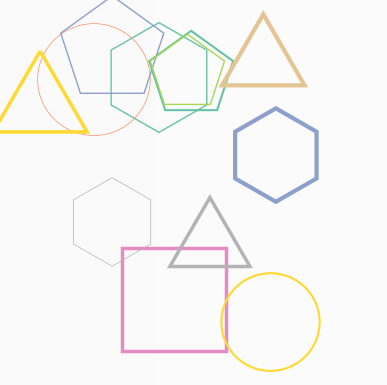[{"shape": "hexagon", "thickness": 1, "radius": 0.71, "center": [0.41, 0.799]}, {"shape": "pentagon", "thickness": 1.5, "radius": 0.57, "center": [0.493, 0.806]}, {"shape": "circle", "thickness": 0.5, "radius": 0.73, "center": [0.242, 0.793]}, {"shape": "pentagon", "thickness": 1, "radius": 0.7, "center": [0.29, 0.871]}, {"shape": "hexagon", "thickness": 3, "radius": 0.61, "center": [0.712, 0.597]}, {"shape": "square", "thickness": 2.5, "radius": 0.67, "center": [0.449, 0.222]}, {"shape": "pentagon", "thickness": 1, "radius": 0.5, "center": [0.484, 0.81]}, {"shape": "circle", "thickness": 1.5, "radius": 0.63, "center": [0.698, 0.163]}, {"shape": "triangle", "thickness": 2.5, "radius": 0.7, "center": [0.103, 0.727]}, {"shape": "triangle", "thickness": 3, "radius": 0.62, "center": [0.679, 0.84]}, {"shape": "hexagon", "thickness": 0.5, "radius": 0.57, "center": [0.289, 0.424]}, {"shape": "triangle", "thickness": 2.5, "radius": 0.6, "center": [0.542, 0.367]}]